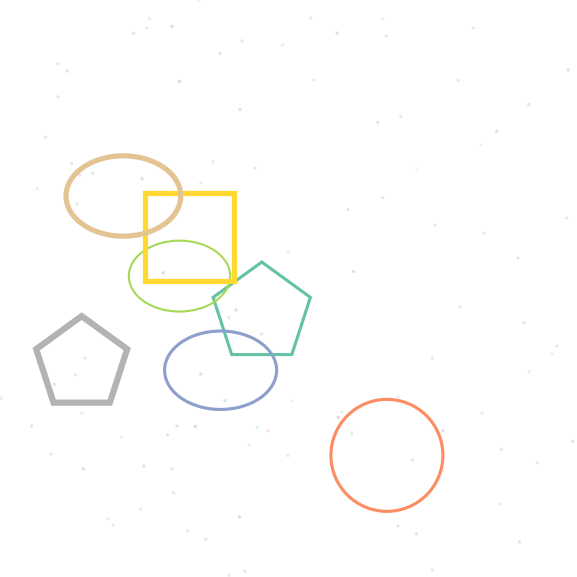[{"shape": "pentagon", "thickness": 1.5, "radius": 0.44, "center": [0.453, 0.457]}, {"shape": "circle", "thickness": 1.5, "radius": 0.48, "center": [0.67, 0.211]}, {"shape": "oval", "thickness": 1.5, "radius": 0.48, "center": [0.382, 0.358]}, {"shape": "oval", "thickness": 1, "radius": 0.44, "center": [0.311, 0.521]}, {"shape": "square", "thickness": 2.5, "radius": 0.38, "center": [0.328, 0.589]}, {"shape": "oval", "thickness": 2.5, "radius": 0.5, "center": [0.214, 0.66]}, {"shape": "pentagon", "thickness": 3, "radius": 0.41, "center": [0.141, 0.369]}]